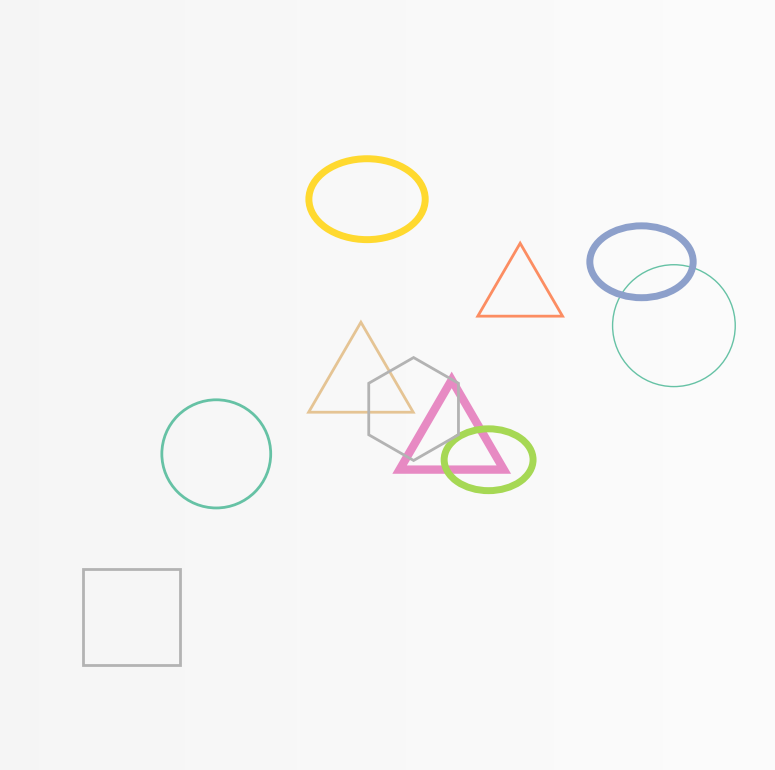[{"shape": "circle", "thickness": 0.5, "radius": 0.4, "center": [0.87, 0.577]}, {"shape": "circle", "thickness": 1, "radius": 0.35, "center": [0.279, 0.411]}, {"shape": "triangle", "thickness": 1, "radius": 0.32, "center": [0.671, 0.621]}, {"shape": "oval", "thickness": 2.5, "radius": 0.33, "center": [0.828, 0.66]}, {"shape": "triangle", "thickness": 3, "radius": 0.39, "center": [0.583, 0.429]}, {"shape": "oval", "thickness": 2.5, "radius": 0.29, "center": [0.63, 0.403]}, {"shape": "oval", "thickness": 2.5, "radius": 0.38, "center": [0.474, 0.741]}, {"shape": "triangle", "thickness": 1, "radius": 0.39, "center": [0.466, 0.504]}, {"shape": "square", "thickness": 1, "radius": 0.31, "center": [0.169, 0.199]}, {"shape": "hexagon", "thickness": 1, "radius": 0.33, "center": [0.534, 0.469]}]